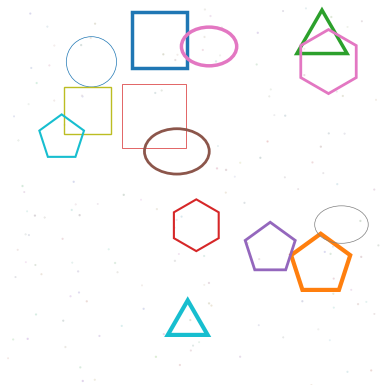[{"shape": "square", "thickness": 2.5, "radius": 0.36, "center": [0.414, 0.896]}, {"shape": "circle", "thickness": 0.5, "radius": 0.33, "center": [0.238, 0.839]}, {"shape": "pentagon", "thickness": 3, "radius": 0.4, "center": [0.833, 0.312]}, {"shape": "triangle", "thickness": 2.5, "radius": 0.38, "center": [0.836, 0.899]}, {"shape": "square", "thickness": 0.5, "radius": 0.42, "center": [0.401, 0.699]}, {"shape": "hexagon", "thickness": 1.5, "radius": 0.34, "center": [0.51, 0.415]}, {"shape": "pentagon", "thickness": 2, "radius": 0.34, "center": [0.702, 0.354]}, {"shape": "oval", "thickness": 2, "radius": 0.42, "center": [0.459, 0.607]}, {"shape": "oval", "thickness": 2.5, "radius": 0.36, "center": [0.543, 0.879]}, {"shape": "hexagon", "thickness": 2, "radius": 0.42, "center": [0.853, 0.84]}, {"shape": "oval", "thickness": 0.5, "radius": 0.35, "center": [0.887, 0.417]}, {"shape": "square", "thickness": 1, "radius": 0.31, "center": [0.228, 0.714]}, {"shape": "triangle", "thickness": 3, "radius": 0.3, "center": [0.488, 0.16]}, {"shape": "pentagon", "thickness": 1.5, "radius": 0.3, "center": [0.16, 0.642]}]